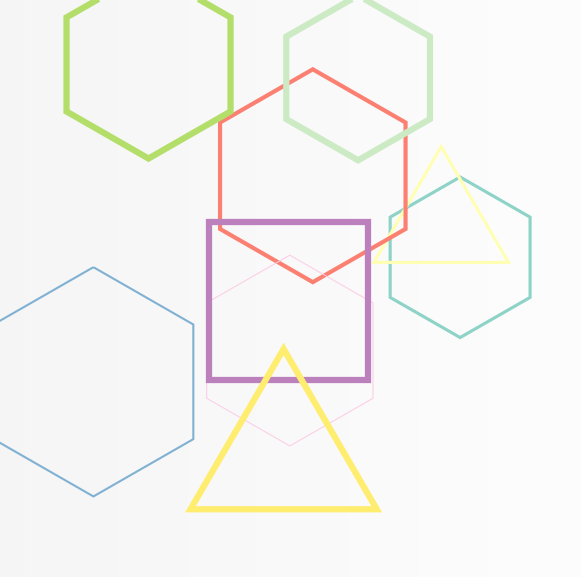[{"shape": "hexagon", "thickness": 1.5, "radius": 0.69, "center": [0.792, 0.554]}, {"shape": "triangle", "thickness": 1.5, "radius": 0.67, "center": [0.759, 0.612]}, {"shape": "hexagon", "thickness": 2, "radius": 0.92, "center": [0.538, 0.695]}, {"shape": "hexagon", "thickness": 1, "radius": 0.99, "center": [0.161, 0.338]}, {"shape": "hexagon", "thickness": 3, "radius": 0.81, "center": [0.256, 0.888]}, {"shape": "hexagon", "thickness": 0.5, "radius": 0.83, "center": [0.499, 0.392]}, {"shape": "square", "thickness": 3, "radius": 0.68, "center": [0.497, 0.478]}, {"shape": "hexagon", "thickness": 3, "radius": 0.71, "center": [0.616, 0.864]}, {"shape": "triangle", "thickness": 3, "radius": 0.93, "center": [0.488, 0.21]}]